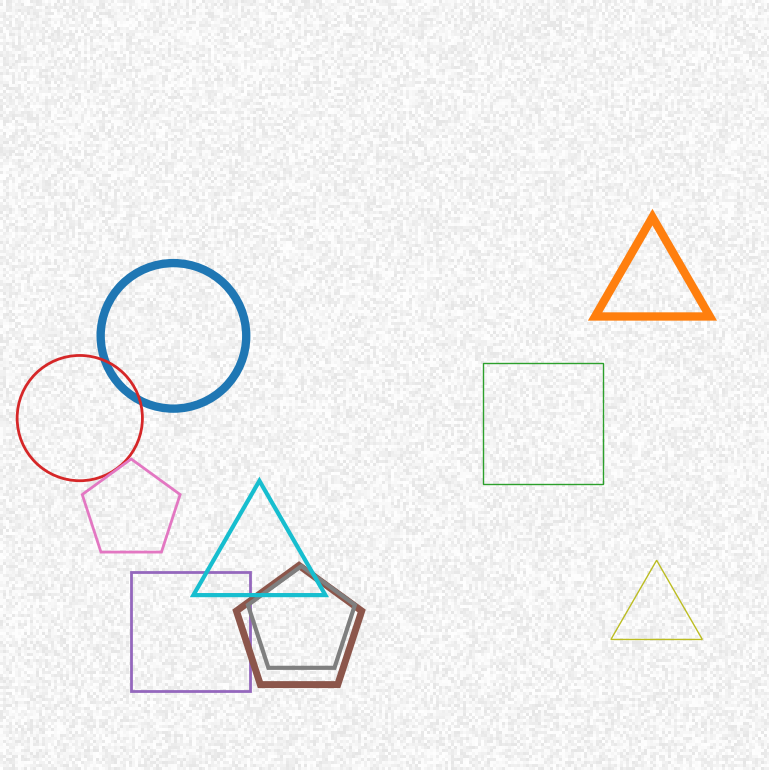[{"shape": "circle", "thickness": 3, "radius": 0.47, "center": [0.225, 0.564]}, {"shape": "triangle", "thickness": 3, "radius": 0.43, "center": [0.847, 0.632]}, {"shape": "square", "thickness": 0.5, "radius": 0.39, "center": [0.705, 0.45]}, {"shape": "circle", "thickness": 1, "radius": 0.41, "center": [0.104, 0.457]}, {"shape": "square", "thickness": 1, "radius": 0.39, "center": [0.247, 0.18]}, {"shape": "pentagon", "thickness": 2.5, "radius": 0.43, "center": [0.388, 0.18]}, {"shape": "pentagon", "thickness": 1, "radius": 0.33, "center": [0.17, 0.337]}, {"shape": "pentagon", "thickness": 1.5, "radius": 0.37, "center": [0.391, 0.192]}, {"shape": "triangle", "thickness": 0.5, "radius": 0.34, "center": [0.853, 0.204]}, {"shape": "triangle", "thickness": 1.5, "radius": 0.49, "center": [0.337, 0.277]}]